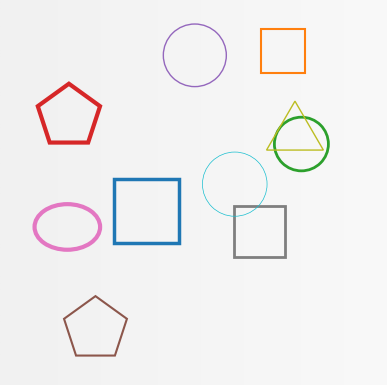[{"shape": "square", "thickness": 2.5, "radius": 0.42, "center": [0.378, 0.452]}, {"shape": "square", "thickness": 1.5, "radius": 0.29, "center": [0.73, 0.867]}, {"shape": "circle", "thickness": 2, "radius": 0.35, "center": [0.778, 0.626]}, {"shape": "pentagon", "thickness": 3, "radius": 0.42, "center": [0.178, 0.698]}, {"shape": "circle", "thickness": 1, "radius": 0.41, "center": [0.503, 0.856]}, {"shape": "pentagon", "thickness": 1.5, "radius": 0.43, "center": [0.246, 0.146]}, {"shape": "oval", "thickness": 3, "radius": 0.42, "center": [0.174, 0.411]}, {"shape": "square", "thickness": 2, "radius": 0.33, "center": [0.669, 0.399]}, {"shape": "triangle", "thickness": 1, "radius": 0.42, "center": [0.761, 0.653]}, {"shape": "circle", "thickness": 0.5, "radius": 0.42, "center": [0.606, 0.522]}]